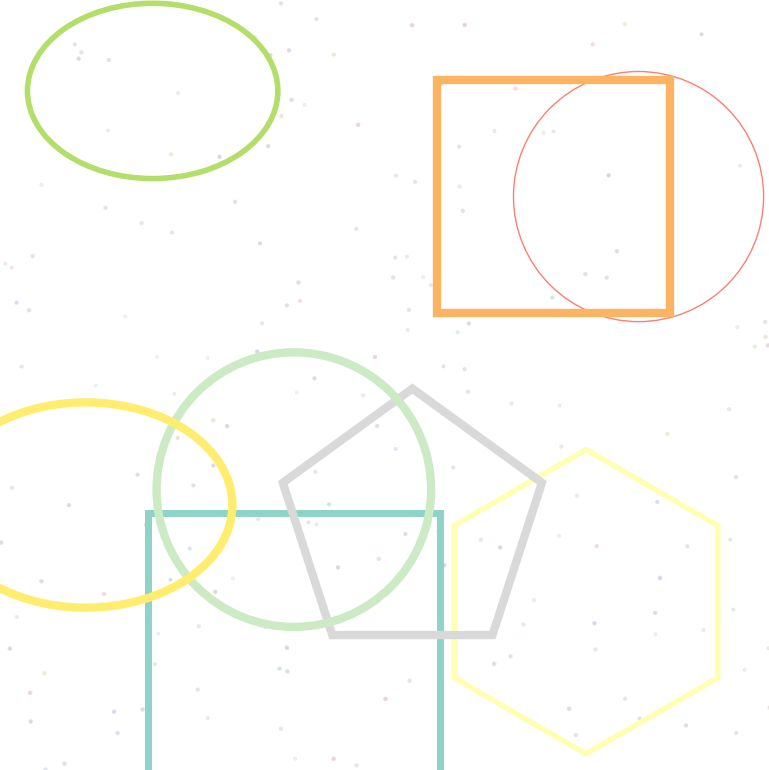[{"shape": "square", "thickness": 2.5, "radius": 0.95, "center": [0.382, 0.144]}, {"shape": "hexagon", "thickness": 2, "radius": 0.99, "center": [0.761, 0.219]}, {"shape": "circle", "thickness": 0.5, "radius": 0.81, "center": [0.829, 0.745]}, {"shape": "square", "thickness": 3, "radius": 0.76, "center": [0.719, 0.745]}, {"shape": "oval", "thickness": 2, "radius": 0.81, "center": [0.198, 0.882]}, {"shape": "pentagon", "thickness": 3, "radius": 0.88, "center": [0.536, 0.318]}, {"shape": "circle", "thickness": 3, "radius": 0.89, "center": [0.382, 0.364]}, {"shape": "oval", "thickness": 3, "radius": 0.95, "center": [0.111, 0.344]}]